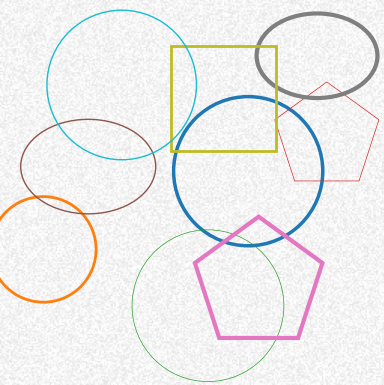[{"shape": "circle", "thickness": 2.5, "radius": 0.97, "center": [0.645, 0.555]}, {"shape": "circle", "thickness": 2, "radius": 0.69, "center": [0.112, 0.352]}, {"shape": "circle", "thickness": 0.5, "radius": 0.99, "center": [0.54, 0.206]}, {"shape": "pentagon", "thickness": 0.5, "radius": 0.71, "center": [0.849, 0.645]}, {"shape": "oval", "thickness": 1, "radius": 0.88, "center": [0.229, 0.567]}, {"shape": "pentagon", "thickness": 3, "radius": 0.87, "center": [0.672, 0.263]}, {"shape": "oval", "thickness": 3, "radius": 0.78, "center": [0.823, 0.855]}, {"shape": "square", "thickness": 2, "radius": 0.68, "center": [0.581, 0.745]}, {"shape": "circle", "thickness": 1, "radius": 0.97, "center": [0.316, 0.779]}]